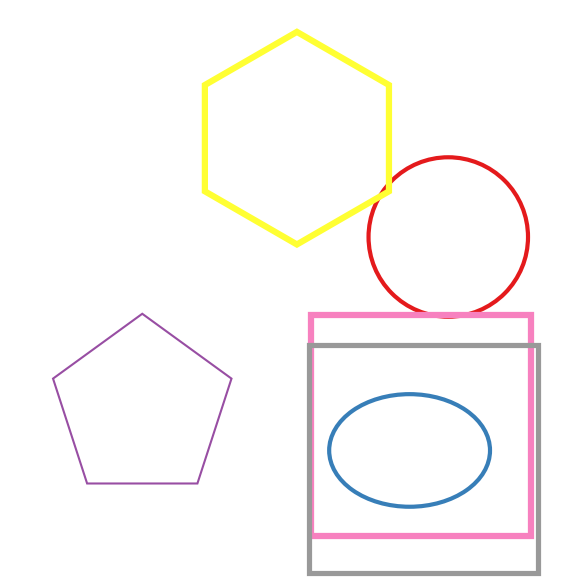[{"shape": "circle", "thickness": 2, "radius": 0.69, "center": [0.776, 0.589]}, {"shape": "oval", "thickness": 2, "radius": 0.7, "center": [0.709, 0.219]}, {"shape": "pentagon", "thickness": 1, "radius": 0.81, "center": [0.246, 0.293]}, {"shape": "hexagon", "thickness": 3, "radius": 0.92, "center": [0.514, 0.76]}, {"shape": "square", "thickness": 3, "radius": 0.95, "center": [0.729, 0.262]}, {"shape": "square", "thickness": 2.5, "radius": 0.99, "center": [0.733, 0.204]}]